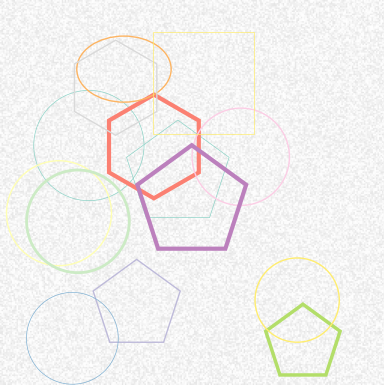[{"shape": "circle", "thickness": 0.5, "radius": 0.72, "center": [0.231, 0.622]}, {"shape": "pentagon", "thickness": 0.5, "radius": 0.7, "center": [0.462, 0.548]}, {"shape": "circle", "thickness": 1, "radius": 0.68, "center": [0.153, 0.446]}, {"shape": "pentagon", "thickness": 1, "radius": 0.59, "center": [0.355, 0.207]}, {"shape": "hexagon", "thickness": 3, "radius": 0.67, "center": [0.4, 0.62]}, {"shape": "circle", "thickness": 0.5, "radius": 0.6, "center": [0.188, 0.121]}, {"shape": "oval", "thickness": 1, "radius": 0.61, "center": [0.322, 0.82]}, {"shape": "pentagon", "thickness": 2.5, "radius": 0.51, "center": [0.787, 0.108]}, {"shape": "circle", "thickness": 1, "radius": 0.63, "center": [0.625, 0.593]}, {"shape": "hexagon", "thickness": 1, "radius": 0.62, "center": [0.3, 0.772]}, {"shape": "pentagon", "thickness": 3, "radius": 0.74, "center": [0.498, 0.474]}, {"shape": "circle", "thickness": 2, "radius": 0.67, "center": [0.202, 0.425]}, {"shape": "circle", "thickness": 1, "radius": 0.55, "center": [0.772, 0.221]}, {"shape": "square", "thickness": 0.5, "radius": 0.66, "center": [0.529, 0.785]}]